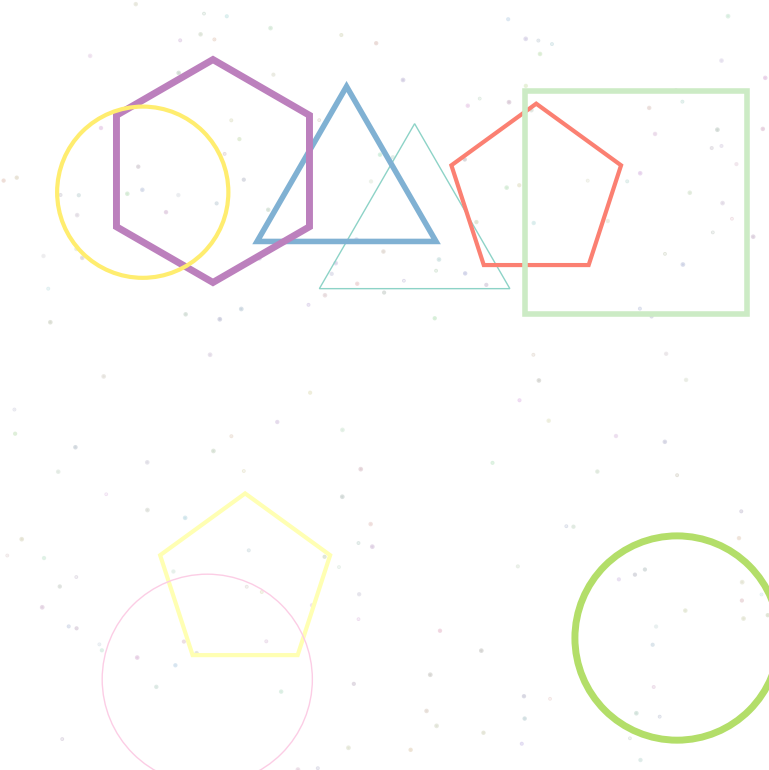[{"shape": "triangle", "thickness": 0.5, "radius": 0.71, "center": [0.538, 0.697]}, {"shape": "pentagon", "thickness": 1.5, "radius": 0.58, "center": [0.318, 0.243]}, {"shape": "pentagon", "thickness": 1.5, "radius": 0.58, "center": [0.696, 0.75]}, {"shape": "triangle", "thickness": 2, "radius": 0.67, "center": [0.45, 0.754]}, {"shape": "circle", "thickness": 2.5, "radius": 0.66, "center": [0.879, 0.171]}, {"shape": "circle", "thickness": 0.5, "radius": 0.68, "center": [0.269, 0.118]}, {"shape": "hexagon", "thickness": 2.5, "radius": 0.72, "center": [0.277, 0.778]}, {"shape": "square", "thickness": 2, "radius": 0.72, "center": [0.826, 0.737]}, {"shape": "circle", "thickness": 1.5, "radius": 0.56, "center": [0.185, 0.75]}]